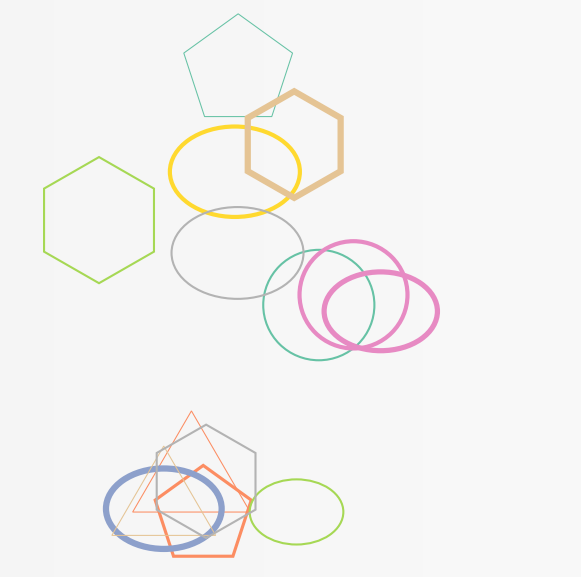[{"shape": "circle", "thickness": 1, "radius": 0.48, "center": [0.548, 0.471]}, {"shape": "pentagon", "thickness": 0.5, "radius": 0.49, "center": [0.41, 0.877]}, {"shape": "triangle", "thickness": 0.5, "radius": 0.58, "center": [0.329, 0.171]}, {"shape": "pentagon", "thickness": 1.5, "radius": 0.43, "center": [0.35, 0.106]}, {"shape": "oval", "thickness": 3, "radius": 0.5, "center": [0.282, 0.118]}, {"shape": "circle", "thickness": 2, "radius": 0.46, "center": [0.608, 0.489]}, {"shape": "oval", "thickness": 2.5, "radius": 0.49, "center": [0.655, 0.46]}, {"shape": "hexagon", "thickness": 1, "radius": 0.55, "center": [0.17, 0.618]}, {"shape": "oval", "thickness": 1, "radius": 0.4, "center": [0.51, 0.113]}, {"shape": "oval", "thickness": 2, "radius": 0.56, "center": [0.404, 0.702]}, {"shape": "hexagon", "thickness": 3, "radius": 0.46, "center": [0.506, 0.749]}, {"shape": "triangle", "thickness": 0.5, "radius": 0.52, "center": [0.282, 0.124]}, {"shape": "hexagon", "thickness": 1, "radius": 0.49, "center": [0.355, 0.166]}, {"shape": "oval", "thickness": 1, "radius": 0.57, "center": [0.409, 0.561]}]